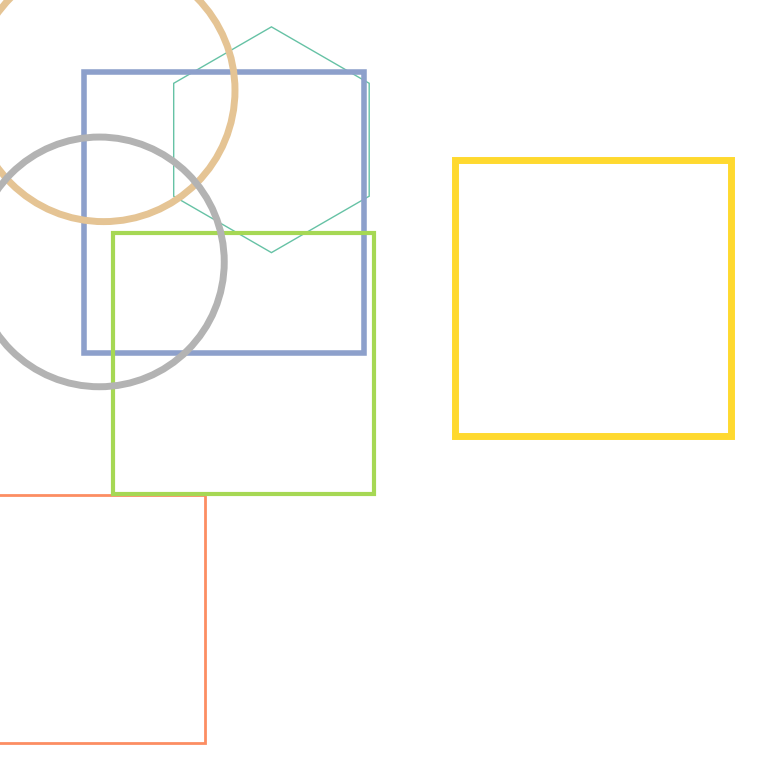[{"shape": "hexagon", "thickness": 0.5, "radius": 0.73, "center": [0.353, 0.819]}, {"shape": "square", "thickness": 1, "radius": 0.81, "center": [0.105, 0.196]}, {"shape": "square", "thickness": 2, "radius": 0.91, "center": [0.291, 0.724]}, {"shape": "square", "thickness": 1.5, "radius": 0.85, "center": [0.316, 0.528]}, {"shape": "square", "thickness": 2.5, "radius": 0.89, "center": [0.77, 0.613]}, {"shape": "circle", "thickness": 2.5, "radius": 0.85, "center": [0.135, 0.883]}, {"shape": "circle", "thickness": 2.5, "radius": 0.81, "center": [0.129, 0.66]}]